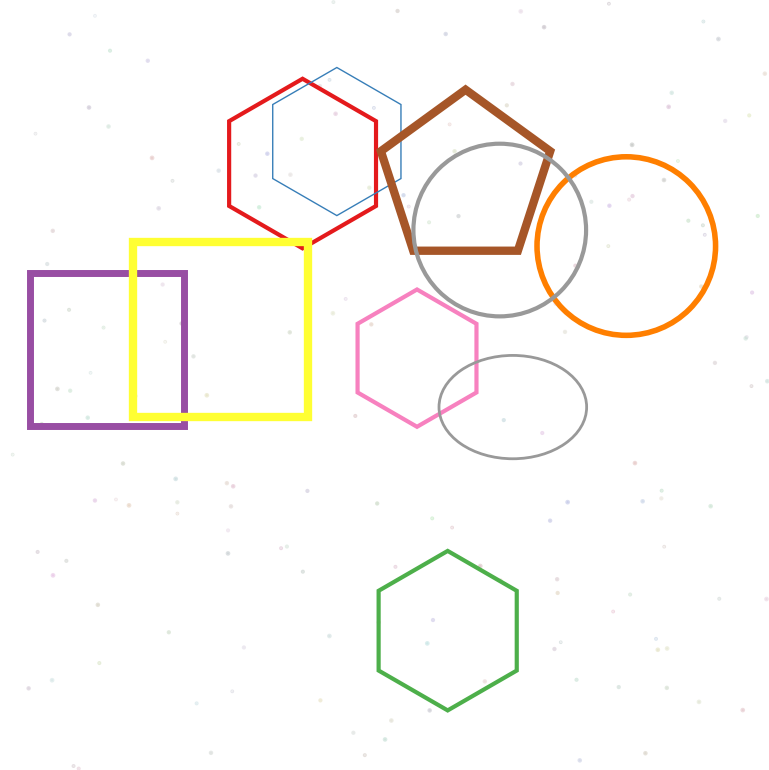[{"shape": "hexagon", "thickness": 1.5, "radius": 0.55, "center": [0.393, 0.788]}, {"shape": "hexagon", "thickness": 0.5, "radius": 0.48, "center": [0.437, 0.816]}, {"shape": "hexagon", "thickness": 1.5, "radius": 0.52, "center": [0.581, 0.181]}, {"shape": "square", "thickness": 2.5, "radius": 0.5, "center": [0.139, 0.546]}, {"shape": "circle", "thickness": 2, "radius": 0.58, "center": [0.813, 0.68]}, {"shape": "square", "thickness": 3, "radius": 0.57, "center": [0.286, 0.572]}, {"shape": "pentagon", "thickness": 3, "radius": 0.58, "center": [0.605, 0.768]}, {"shape": "hexagon", "thickness": 1.5, "radius": 0.45, "center": [0.542, 0.535]}, {"shape": "circle", "thickness": 1.5, "radius": 0.56, "center": [0.649, 0.701]}, {"shape": "oval", "thickness": 1, "radius": 0.48, "center": [0.666, 0.471]}]